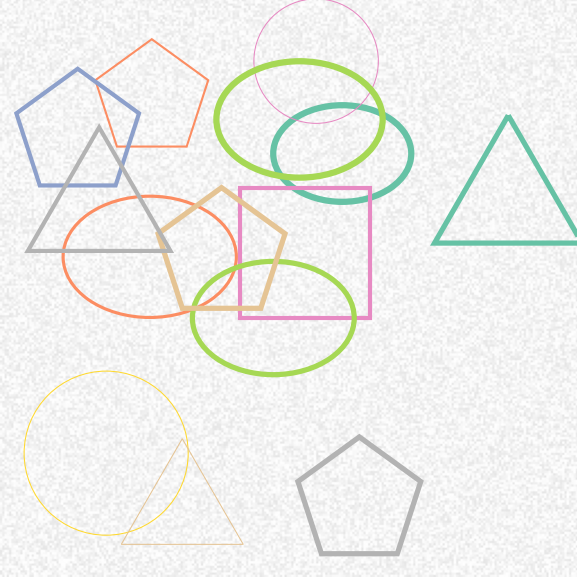[{"shape": "triangle", "thickness": 2.5, "radius": 0.74, "center": [0.88, 0.652]}, {"shape": "oval", "thickness": 3, "radius": 0.6, "center": [0.593, 0.733]}, {"shape": "pentagon", "thickness": 1, "radius": 0.51, "center": [0.263, 0.828]}, {"shape": "oval", "thickness": 1.5, "radius": 0.75, "center": [0.259, 0.554]}, {"shape": "pentagon", "thickness": 2, "radius": 0.56, "center": [0.135, 0.768]}, {"shape": "circle", "thickness": 0.5, "radius": 0.54, "center": [0.547, 0.893]}, {"shape": "square", "thickness": 2, "radius": 0.56, "center": [0.528, 0.561]}, {"shape": "oval", "thickness": 3, "radius": 0.72, "center": [0.519, 0.792]}, {"shape": "oval", "thickness": 2.5, "radius": 0.7, "center": [0.473, 0.448]}, {"shape": "circle", "thickness": 0.5, "radius": 0.71, "center": [0.184, 0.214]}, {"shape": "triangle", "thickness": 0.5, "radius": 0.61, "center": [0.316, 0.118]}, {"shape": "pentagon", "thickness": 2.5, "radius": 0.58, "center": [0.384, 0.559]}, {"shape": "pentagon", "thickness": 2.5, "radius": 0.56, "center": [0.622, 0.131]}, {"shape": "triangle", "thickness": 2, "radius": 0.71, "center": [0.172, 0.636]}]